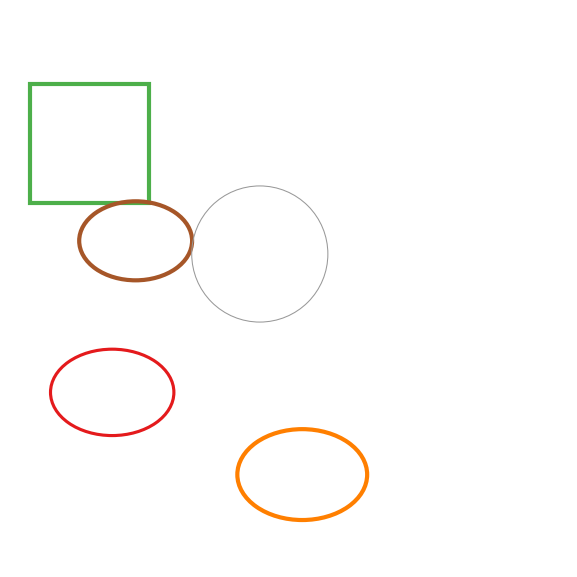[{"shape": "oval", "thickness": 1.5, "radius": 0.53, "center": [0.194, 0.32]}, {"shape": "square", "thickness": 2, "radius": 0.52, "center": [0.154, 0.751]}, {"shape": "oval", "thickness": 2, "radius": 0.56, "center": [0.523, 0.177]}, {"shape": "oval", "thickness": 2, "radius": 0.49, "center": [0.235, 0.582]}, {"shape": "circle", "thickness": 0.5, "radius": 0.59, "center": [0.45, 0.559]}]